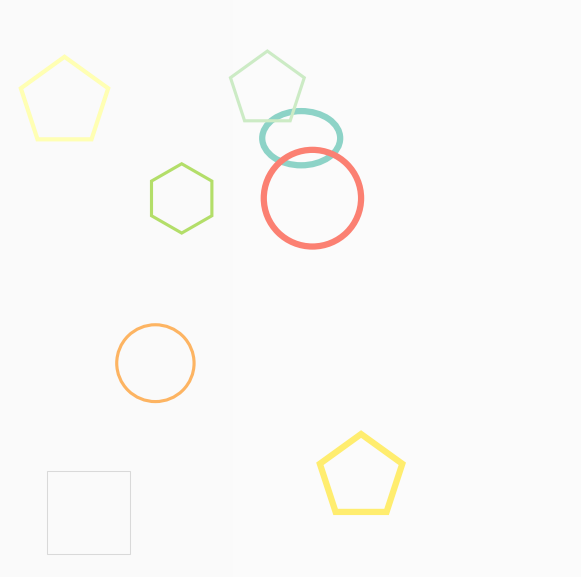[{"shape": "oval", "thickness": 3, "radius": 0.34, "center": [0.518, 0.76]}, {"shape": "pentagon", "thickness": 2, "radius": 0.4, "center": [0.111, 0.822]}, {"shape": "circle", "thickness": 3, "radius": 0.42, "center": [0.538, 0.656]}, {"shape": "circle", "thickness": 1.5, "radius": 0.33, "center": [0.267, 0.37]}, {"shape": "hexagon", "thickness": 1.5, "radius": 0.3, "center": [0.313, 0.656]}, {"shape": "square", "thickness": 0.5, "radius": 0.36, "center": [0.153, 0.112]}, {"shape": "pentagon", "thickness": 1.5, "radius": 0.33, "center": [0.46, 0.844]}, {"shape": "pentagon", "thickness": 3, "radius": 0.37, "center": [0.621, 0.173]}]